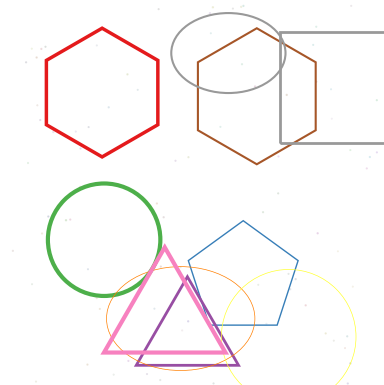[{"shape": "hexagon", "thickness": 2.5, "radius": 0.84, "center": [0.265, 0.76]}, {"shape": "pentagon", "thickness": 1, "radius": 0.75, "center": [0.632, 0.277]}, {"shape": "circle", "thickness": 3, "radius": 0.73, "center": [0.27, 0.377]}, {"shape": "triangle", "thickness": 2, "radius": 0.77, "center": [0.487, 0.128]}, {"shape": "oval", "thickness": 0.5, "radius": 0.96, "center": [0.469, 0.173]}, {"shape": "circle", "thickness": 0.5, "radius": 0.87, "center": [0.75, 0.125]}, {"shape": "hexagon", "thickness": 1.5, "radius": 0.88, "center": [0.667, 0.75]}, {"shape": "triangle", "thickness": 3, "radius": 0.91, "center": [0.428, 0.175]}, {"shape": "oval", "thickness": 1.5, "radius": 0.74, "center": [0.593, 0.862]}, {"shape": "square", "thickness": 2, "radius": 0.72, "center": [0.873, 0.773]}]